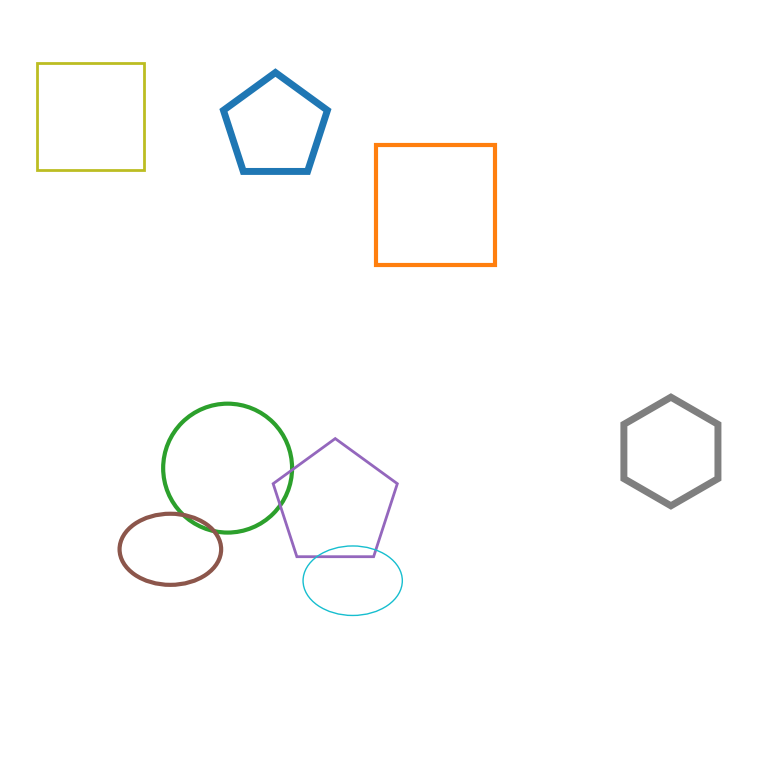[{"shape": "pentagon", "thickness": 2.5, "radius": 0.35, "center": [0.358, 0.835]}, {"shape": "square", "thickness": 1.5, "radius": 0.39, "center": [0.566, 0.734]}, {"shape": "circle", "thickness": 1.5, "radius": 0.42, "center": [0.296, 0.392]}, {"shape": "pentagon", "thickness": 1, "radius": 0.42, "center": [0.435, 0.346]}, {"shape": "oval", "thickness": 1.5, "radius": 0.33, "center": [0.221, 0.287]}, {"shape": "hexagon", "thickness": 2.5, "radius": 0.35, "center": [0.871, 0.414]}, {"shape": "square", "thickness": 1, "radius": 0.35, "center": [0.117, 0.849]}, {"shape": "oval", "thickness": 0.5, "radius": 0.32, "center": [0.458, 0.246]}]